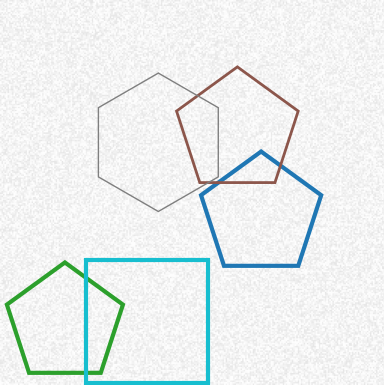[{"shape": "pentagon", "thickness": 3, "radius": 0.82, "center": [0.678, 0.442]}, {"shape": "pentagon", "thickness": 3, "radius": 0.79, "center": [0.169, 0.16]}, {"shape": "pentagon", "thickness": 2, "radius": 0.83, "center": [0.617, 0.66]}, {"shape": "hexagon", "thickness": 1, "radius": 0.9, "center": [0.411, 0.63]}, {"shape": "square", "thickness": 3, "radius": 0.8, "center": [0.382, 0.165]}]